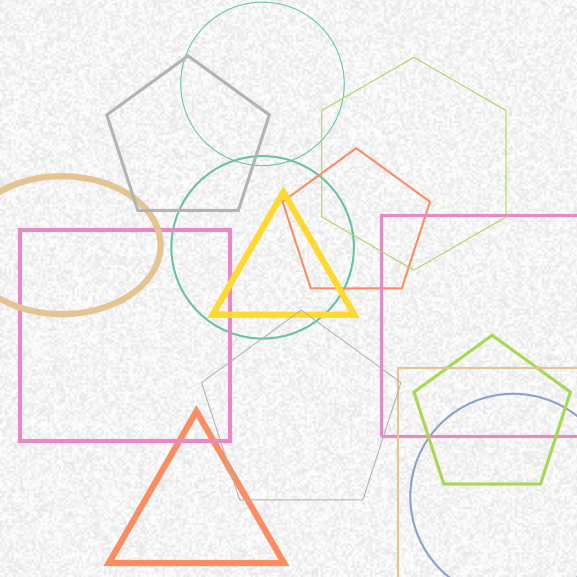[{"shape": "circle", "thickness": 0.5, "radius": 0.71, "center": [0.455, 0.854]}, {"shape": "circle", "thickness": 1, "radius": 0.79, "center": [0.455, 0.571]}, {"shape": "triangle", "thickness": 3, "radius": 0.88, "center": [0.34, 0.112]}, {"shape": "pentagon", "thickness": 1, "radius": 0.67, "center": [0.617, 0.608]}, {"shape": "circle", "thickness": 1, "radius": 0.89, "center": [0.889, 0.139]}, {"shape": "square", "thickness": 2, "radius": 0.91, "center": [0.216, 0.418]}, {"shape": "square", "thickness": 1.5, "radius": 0.96, "center": [0.852, 0.435]}, {"shape": "hexagon", "thickness": 0.5, "radius": 0.92, "center": [0.717, 0.716]}, {"shape": "pentagon", "thickness": 1.5, "radius": 0.71, "center": [0.852, 0.276]}, {"shape": "triangle", "thickness": 3, "radius": 0.71, "center": [0.491, 0.525]}, {"shape": "square", "thickness": 1, "radius": 0.92, "center": [0.873, 0.178]}, {"shape": "oval", "thickness": 3, "radius": 0.85, "center": [0.107, 0.575]}, {"shape": "pentagon", "thickness": 0.5, "radius": 0.91, "center": [0.522, 0.28]}, {"shape": "pentagon", "thickness": 1.5, "radius": 0.74, "center": [0.326, 0.754]}]